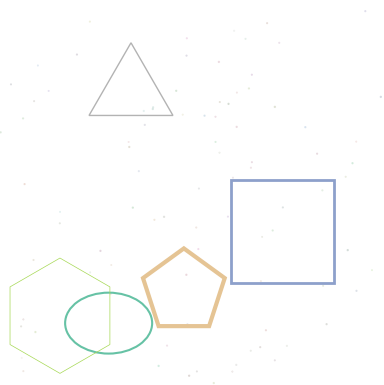[{"shape": "oval", "thickness": 1.5, "radius": 0.57, "center": [0.282, 0.161]}, {"shape": "square", "thickness": 2, "radius": 0.67, "center": [0.734, 0.398]}, {"shape": "hexagon", "thickness": 0.5, "radius": 0.75, "center": [0.156, 0.18]}, {"shape": "pentagon", "thickness": 3, "radius": 0.56, "center": [0.478, 0.243]}, {"shape": "triangle", "thickness": 1, "radius": 0.63, "center": [0.34, 0.763]}]